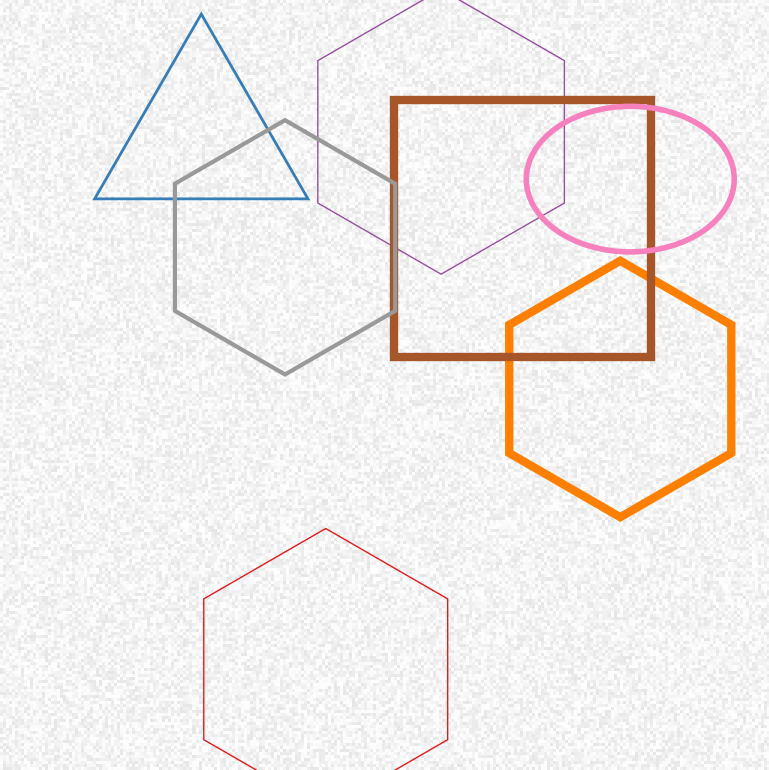[{"shape": "hexagon", "thickness": 0.5, "radius": 0.91, "center": [0.423, 0.131]}, {"shape": "triangle", "thickness": 1, "radius": 0.8, "center": [0.261, 0.822]}, {"shape": "hexagon", "thickness": 0.5, "radius": 0.92, "center": [0.573, 0.829]}, {"shape": "hexagon", "thickness": 3, "radius": 0.83, "center": [0.806, 0.495]}, {"shape": "square", "thickness": 3, "radius": 0.83, "center": [0.678, 0.704]}, {"shape": "oval", "thickness": 2, "radius": 0.68, "center": [0.819, 0.767]}, {"shape": "hexagon", "thickness": 1.5, "radius": 0.83, "center": [0.37, 0.679]}]